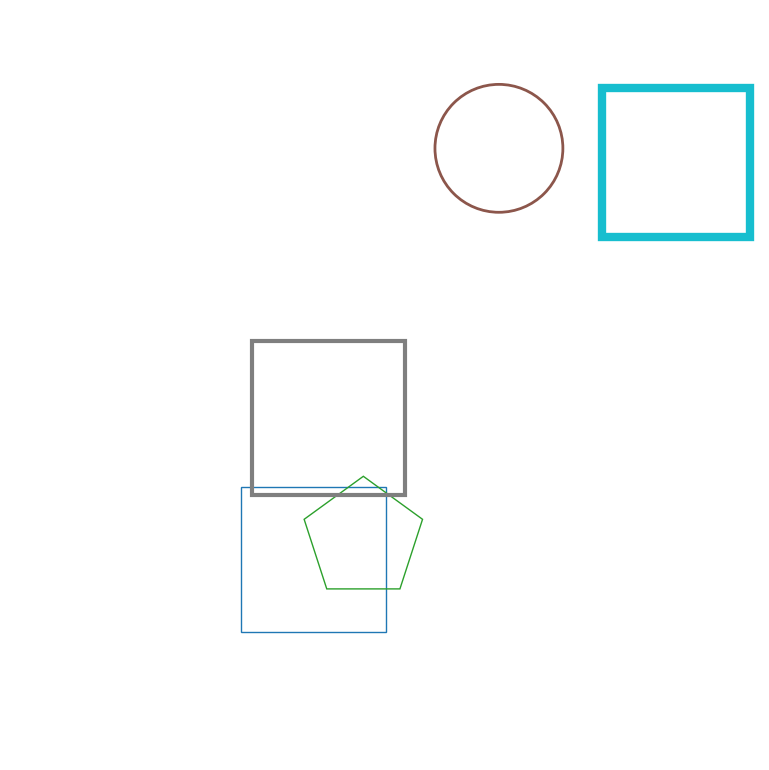[{"shape": "square", "thickness": 0.5, "radius": 0.47, "center": [0.408, 0.273]}, {"shape": "pentagon", "thickness": 0.5, "radius": 0.4, "center": [0.472, 0.301]}, {"shape": "circle", "thickness": 1, "radius": 0.42, "center": [0.648, 0.807]}, {"shape": "square", "thickness": 1.5, "radius": 0.5, "center": [0.426, 0.457]}, {"shape": "square", "thickness": 3, "radius": 0.48, "center": [0.878, 0.789]}]